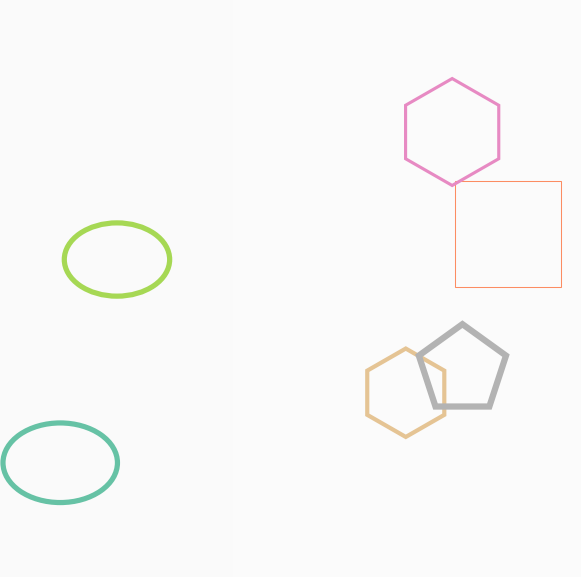[{"shape": "oval", "thickness": 2.5, "radius": 0.49, "center": [0.104, 0.198]}, {"shape": "square", "thickness": 0.5, "radius": 0.46, "center": [0.875, 0.594]}, {"shape": "hexagon", "thickness": 1.5, "radius": 0.46, "center": [0.778, 0.771]}, {"shape": "oval", "thickness": 2.5, "radius": 0.45, "center": [0.201, 0.55]}, {"shape": "hexagon", "thickness": 2, "radius": 0.38, "center": [0.698, 0.319]}, {"shape": "pentagon", "thickness": 3, "radius": 0.39, "center": [0.796, 0.359]}]